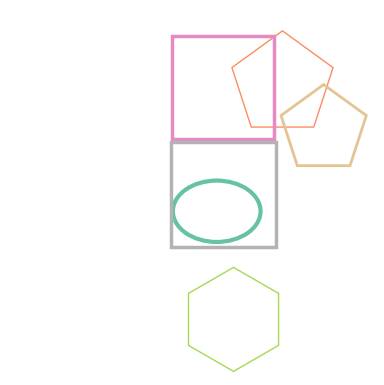[{"shape": "oval", "thickness": 3, "radius": 0.57, "center": [0.563, 0.451]}, {"shape": "pentagon", "thickness": 1, "radius": 0.69, "center": [0.734, 0.782]}, {"shape": "square", "thickness": 2.5, "radius": 0.67, "center": [0.579, 0.773]}, {"shape": "hexagon", "thickness": 1, "radius": 0.68, "center": [0.607, 0.17]}, {"shape": "pentagon", "thickness": 2, "radius": 0.58, "center": [0.841, 0.664]}, {"shape": "square", "thickness": 2.5, "radius": 0.68, "center": [0.581, 0.495]}]